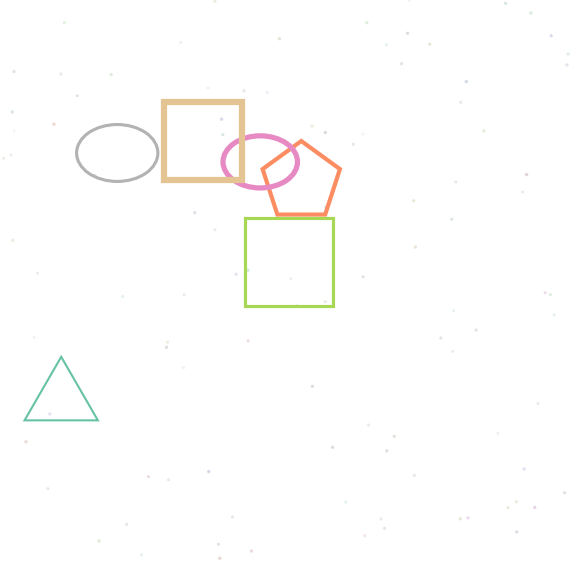[{"shape": "triangle", "thickness": 1, "radius": 0.37, "center": [0.106, 0.308]}, {"shape": "pentagon", "thickness": 2, "radius": 0.35, "center": [0.522, 0.685]}, {"shape": "oval", "thickness": 2.5, "radius": 0.32, "center": [0.451, 0.719]}, {"shape": "square", "thickness": 1.5, "radius": 0.38, "center": [0.501, 0.546]}, {"shape": "square", "thickness": 3, "radius": 0.34, "center": [0.351, 0.755]}, {"shape": "oval", "thickness": 1.5, "radius": 0.35, "center": [0.203, 0.734]}]